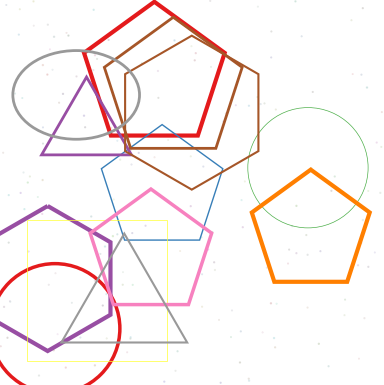[{"shape": "circle", "thickness": 2.5, "radius": 0.84, "center": [0.143, 0.147]}, {"shape": "pentagon", "thickness": 3, "radius": 0.96, "center": [0.401, 0.803]}, {"shape": "pentagon", "thickness": 1, "radius": 0.83, "center": [0.421, 0.511]}, {"shape": "circle", "thickness": 0.5, "radius": 0.78, "center": [0.8, 0.564]}, {"shape": "triangle", "thickness": 2, "radius": 0.67, "center": [0.225, 0.665]}, {"shape": "hexagon", "thickness": 3, "radius": 0.94, "center": [0.124, 0.277]}, {"shape": "pentagon", "thickness": 3, "radius": 0.81, "center": [0.807, 0.398]}, {"shape": "square", "thickness": 0.5, "radius": 0.91, "center": [0.252, 0.245]}, {"shape": "hexagon", "thickness": 1.5, "radius": 1.0, "center": [0.498, 0.707]}, {"shape": "pentagon", "thickness": 2, "radius": 0.94, "center": [0.45, 0.767]}, {"shape": "pentagon", "thickness": 2.5, "radius": 0.83, "center": [0.392, 0.343]}, {"shape": "triangle", "thickness": 1.5, "radius": 0.94, "center": [0.323, 0.205]}, {"shape": "oval", "thickness": 2, "radius": 0.82, "center": [0.198, 0.753]}]